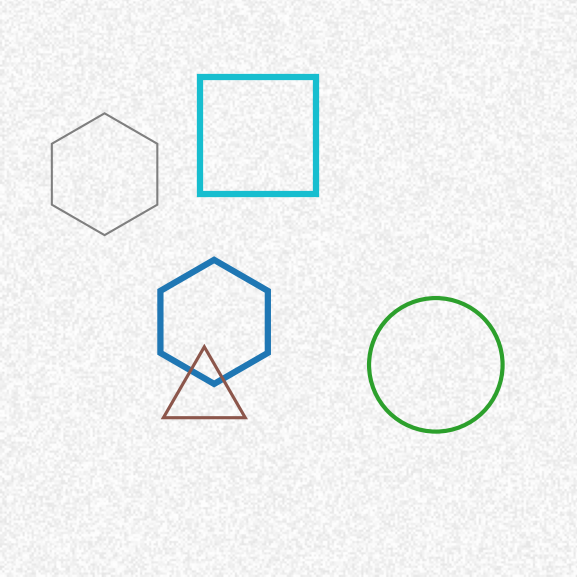[{"shape": "hexagon", "thickness": 3, "radius": 0.54, "center": [0.371, 0.442]}, {"shape": "circle", "thickness": 2, "radius": 0.58, "center": [0.755, 0.367]}, {"shape": "triangle", "thickness": 1.5, "radius": 0.41, "center": [0.354, 0.317]}, {"shape": "hexagon", "thickness": 1, "radius": 0.53, "center": [0.181, 0.697]}, {"shape": "square", "thickness": 3, "radius": 0.5, "center": [0.447, 0.765]}]